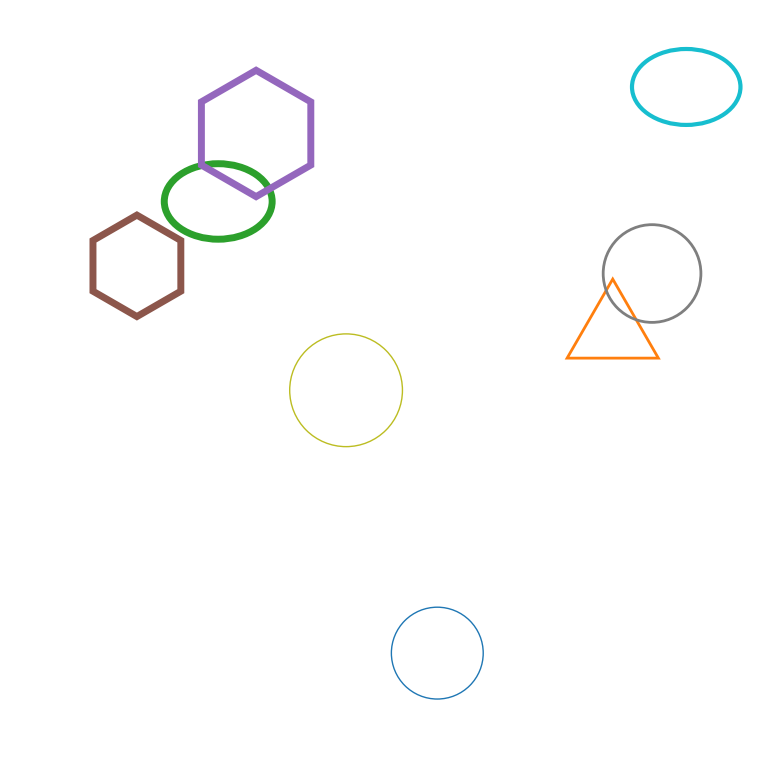[{"shape": "circle", "thickness": 0.5, "radius": 0.3, "center": [0.568, 0.152]}, {"shape": "triangle", "thickness": 1, "radius": 0.34, "center": [0.796, 0.569]}, {"shape": "oval", "thickness": 2.5, "radius": 0.35, "center": [0.283, 0.738]}, {"shape": "hexagon", "thickness": 2.5, "radius": 0.41, "center": [0.333, 0.827]}, {"shape": "hexagon", "thickness": 2.5, "radius": 0.33, "center": [0.178, 0.655]}, {"shape": "circle", "thickness": 1, "radius": 0.32, "center": [0.847, 0.645]}, {"shape": "circle", "thickness": 0.5, "radius": 0.37, "center": [0.449, 0.493]}, {"shape": "oval", "thickness": 1.5, "radius": 0.35, "center": [0.891, 0.887]}]